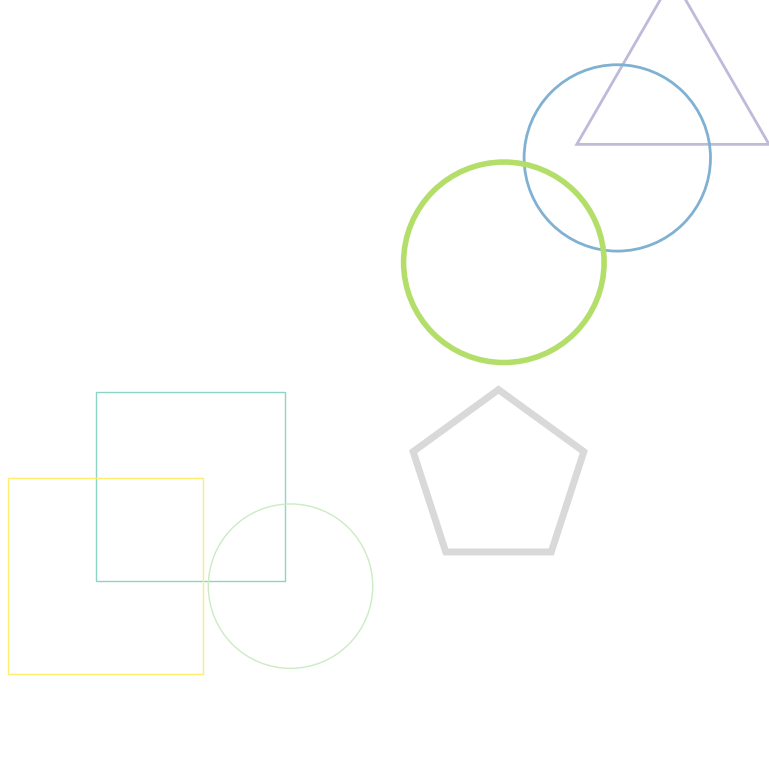[{"shape": "square", "thickness": 0.5, "radius": 0.61, "center": [0.247, 0.368]}, {"shape": "triangle", "thickness": 1, "radius": 0.72, "center": [0.874, 0.885]}, {"shape": "circle", "thickness": 1, "radius": 0.61, "center": [0.802, 0.795]}, {"shape": "circle", "thickness": 2, "radius": 0.65, "center": [0.654, 0.659]}, {"shape": "pentagon", "thickness": 2.5, "radius": 0.58, "center": [0.647, 0.377]}, {"shape": "circle", "thickness": 0.5, "radius": 0.53, "center": [0.377, 0.239]}, {"shape": "square", "thickness": 0.5, "radius": 0.64, "center": [0.137, 0.252]}]